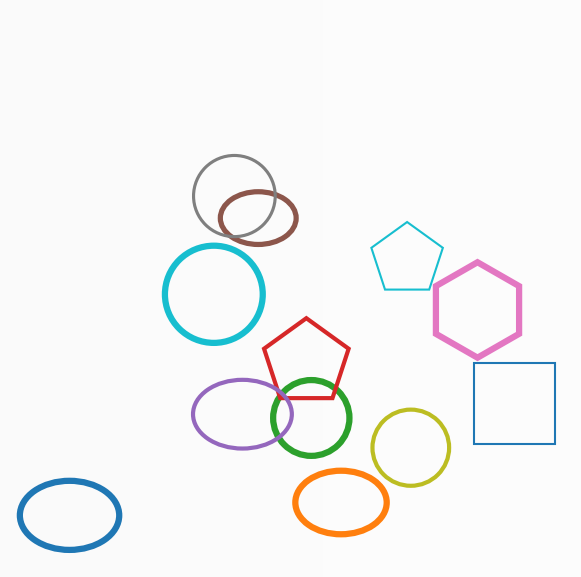[{"shape": "square", "thickness": 1, "radius": 0.35, "center": [0.885, 0.3]}, {"shape": "oval", "thickness": 3, "radius": 0.43, "center": [0.12, 0.107]}, {"shape": "oval", "thickness": 3, "radius": 0.39, "center": [0.587, 0.129]}, {"shape": "circle", "thickness": 3, "radius": 0.33, "center": [0.536, 0.275]}, {"shape": "pentagon", "thickness": 2, "radius": 0.38, "center": [0.527, 0.372]}, {"shape": "oval", "thickness": 2, "radius": 0.43, "center": [0.417, 0.282]}, {"shape": "oval", "thickness": 2.5, "radius": 0.33, "center": [0.444, 0.621]}, {"shape": "hexagon", "thickness": 3, "radius": 0.41, "center": [0.822, 0.462]}, {"shape": "circle", "thickness": 1.5, "radius": 0.35, "center": [0.403, 0.66]}, {"shape": "circle", "thickness": 2, "radius": 0.33, "center": [0.707, 0.224]}, {"shape": "pentagon", "thickness": 1, "radius": 0.32, "center": [0.7, 0.55]}, {"shape": "circle", "thickness": 3, "radius": 0.42, "center": [0.368, 0.49]}]